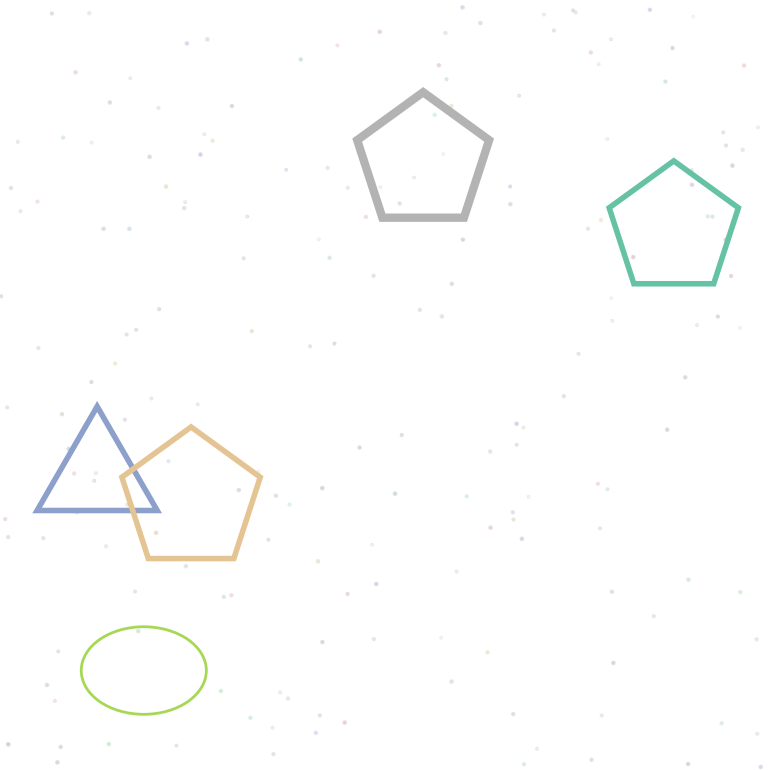[{"shape": "pentagon", "thickness": 2, "radius": 0.44, "center": [0.875, 0.703]}, {"shape": "triangle", "thickness": 2, "radius": 0.45, "center": [0.126, 0.382]}, {"shape": "oval", "thickness": 1, "radius": 0.41, "center": [0.187, 0.129]}, {"shape": "pentagon", "thickness": 2, "radius": 0.47, "center": [0.248, 0.351]}, {"shape": "pentagon", "thickness": 3, "radius": 0.45, "center": [0.55, 0.79]}]